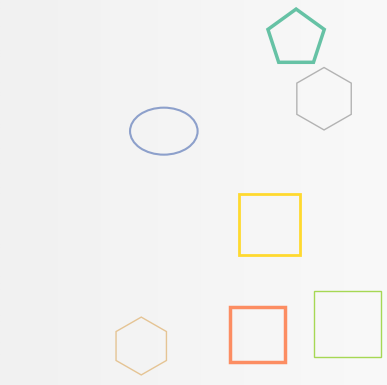[{"shape": "pentagon", "thickness": 2.5, "radius": 0.38, "center": [0.764, 0.9]}, {"shape": "square", "thickness": 2.5, "radius": 0.36, "center": [0.665, 0.131]}, {"shape": "oval", "thickness": 1.5, "radius": 0.44, "center": [0.423, 0.659]}, {"shape": "square", "thickness": 1, "radius": 0.43, "center": [0.897, 0.158]}, {"shape": "square", "thickness": 2, "radius": 0.4, "center": [0.695, 0.416]}, {"shape": "hexagon", "thickness": 1, "radius": 0.38, "center": [0.364, 0.101]}, {"shape": "hexagon", "thickness": 1, "radius": 0.41, "center": [0.836, 0.744]}]